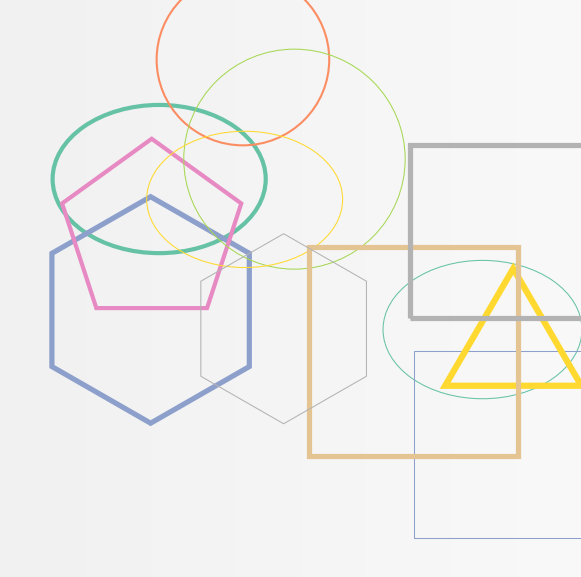[{"shape": "oval", "thickness": 0.5, "radius": 0.86, "center": [0.83, 0.428]}, {"shape": "oval", "thickness": 2, "radius": 0.92, "center": [0.274, 0.689]}, {"shape": "circle", "thickness": 1, "radius": 0.74, "center": [0.418, 0.896]}, {"shape": "hexagon", "thickness": 2.5, "radius": 0.98, "center": [0.259, 0.462]}, {"shape": "square", "thickness": 0.5, "radius": 0.81, "center": [0.874, 0.23]}, {"shape": "pentagon", "thickness": 2, "radius": 0.81, "center": [0.261, 0.597]}, {"shape": "circle", "thickness": 0.5, "radius": 0.95, "center": [0.507, 0.724]}, {"shape": "triangle", "thickness": 3, "radius": 0.68, "center": [0.883, 0.399]}, {"shape": "oval", "thickness": 0.5, "radius": 0.84, "center": [0.421, 0.654]}, {"shape": "square", "thickness": 2.5, "radius": 0.9, "center": [0.711, 0.391]}, {"shape": "hexagon", "thickness": 0.5, "radius": 0.82, "center": [0.488, 0.43]}, {"shape": "square", "thickness": 2.5, "radius": 0.75, "center": [0.856, 0.598]}]